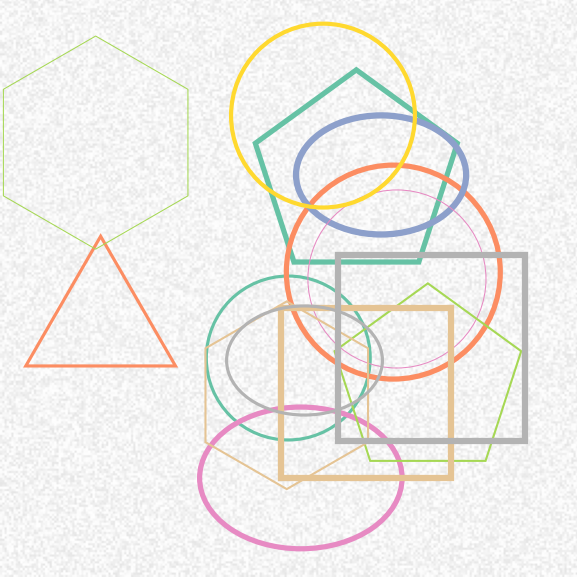[{"shape": "circle", "thickness": 1.5, "radius": 0.71, "center": [0.499, 0.379]}, {"shape": "pentagon", "thickness": 2.5, "radius": 0.92, "center": [0.617, 0.694]}, {"shape": "circle", "thickness": 2.5, "radius": 0.93, "center": [0.681, 0.528]}, {"shape": "triangle", "thickness": 1.5, "radius": 0.75, "center": [0.174, 0.44]}, {"shape": "oval", "thickness": 3, "radius": 0.74, "center": [0.66, 0.696]}, {"shape": "oval", "thickness": 2.5, "radius": 0.88, "center": [0.521, 0.172]}, {"shape": "circle", "thickness": 0.5, "radius": 0.77, "center": [0.687, 0.516]}, {"shape": "hexagon", "thickness": 0.5, "radius": 0.92, "center": [0.166, 0.752]}, {"shape": "pentagon", "thickness": 1, "radius": 0.85, "center": [0.741, 0.339]}, {"shape": "circle", "thickness": 2, "radius": 0.8, "center": [0.559, 0.799]}, {"shape": "square", "thickness": 3, "radius": 0.74, "center": [0.634, 0.318]}, {"shape": "hexagon", "thickness": 1, "radius": 0.81, "center": [0.497, 0.315]}, {"shape": "square", "thickness": 3, "radius": 0.81, "center": [0.747, 0.397]}, {"shape": "oval", "thickness": 1.5, "radius": 0.67, "center": [0.527, 0.375]}]